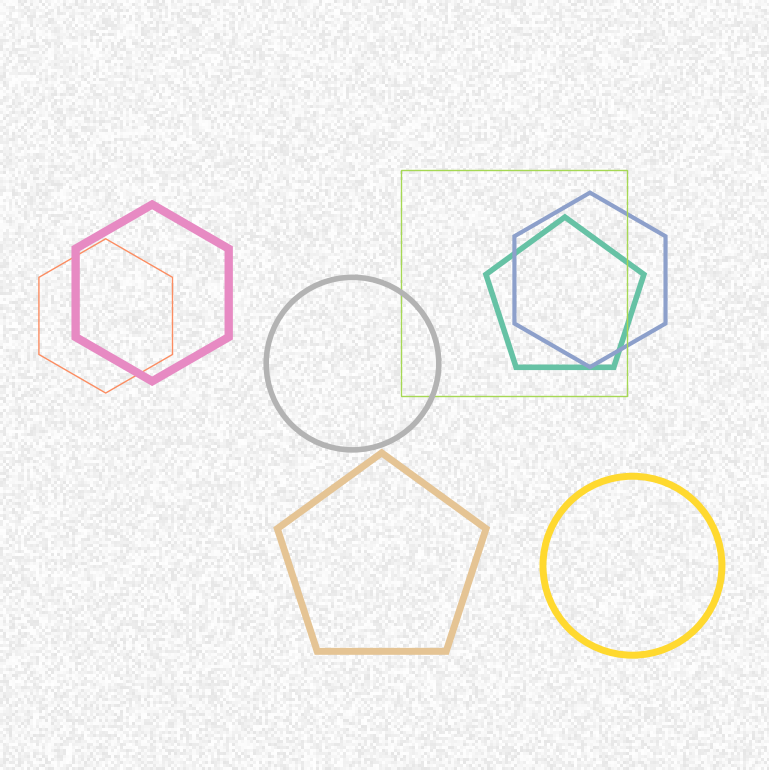[{"shape": "pentagon", "thickness": 2, "radius": 0.54, "center": [0.734, 0.61]}, {"shape": "hexagon", "thickness": 0.5, "radius": 0.5, "center": [0.137, 0.59]}, {"shape": "hexagon", "thickness": 1.5, "radius": 0.57, "center": [0.766, 0.637]}, {"shape": "hexagon", "thickness": 3, "radius": 0.57, "center": [0.198, 0.62]}, {"shape": "square", "thickness": 0.5, "radius": 0.73, "center": [0.668, 0.633]}, {"shape": "circle", "thickness": 2.5, "radius": 0.58, "center": [0.821, 0.265]}, {"shape": "pentagon", "thickness": 2.5, "radius": 0.71, "center": [0.496, 0.269]}, {"shape": "circle", "thickness": 2, "radius": 0.56, "center": [0.458, 0.528]}]